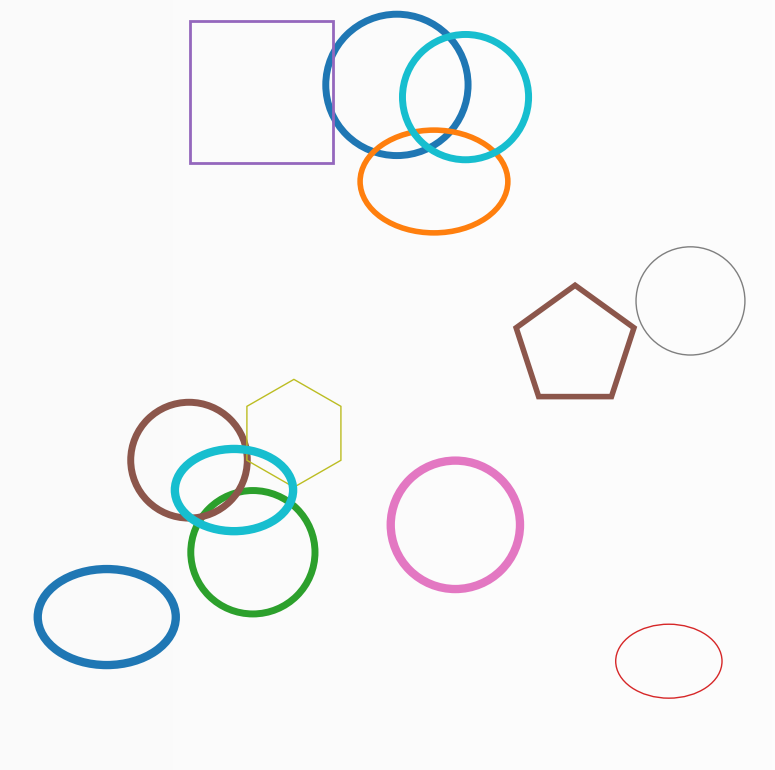[{"shape": "circle", "thickness": 2.5, "radius": 0.46, "center": [0.512, 0.89]}, {"shape": "oval", "thickness": 3, "radius": 0.45, "center": [0.138, 0.199]}, {"shape": "oval", "thickness": 2, "radius": 0.48, "center": [0.56, 0.764]}, {"shape": "circle", "thickness": 2.5, "radius": 0.4, "center": [0.326, 0.283]}, {"shape": "oval", "thickness": 0.5, "radius": 0.34, "center": [0.863, 0.141]}, {"shape": "square", "thickness": 1, "radius": 0.46, "center": [0.337, 0.881]}, {"shape": "pentagon", "thickness": 2, "radius": 0.4, "center": [0.742, 0.55]}, {"shape": "circle", "thickness": 2.5, "radius": 0.38, "center": [0.244, 0.402]}, {"shape": "circle", "thickness": 3, "radius": 0.42, "center": [0.588, 0.318]}, {"shape": "circle", "thickness": 0.5, "radius": 0.35, "center": [0.891, 0.609]}, {"shape": "hexagon", "thickness": 0.5, "radius": 0.35, "center": [0.379, 0.437]}, {"shape": "oval", "thickness": 3, "radius": 0.38, "center": [0.302, 0.364]}, {"shape": "circle", "thickness": 2.5, "radius": 0.41, "center": [0.601, 0.874]}]